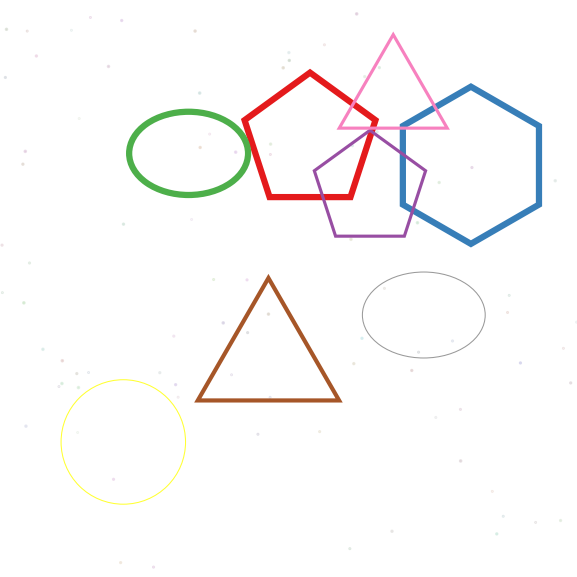[{"shape": "pentagon", "thickness": 3, "radius": 0.6, "center": [0.537, 0.754]}, {"shape": "hexagon", "thickness": 3, "radius": 0.68, "center": [0.815, 0.713]}, {"shape": "oval", "thickness": 3, "radius": 0.51, "center": [0.327, 0.734]}, {"shape": "pentagon", "thickness": 1.5, "radius": 0.51, "center": [0.641, 0.672]}, {"shape": "circle", "thickness": 0.5, "radius": 0.54, "center": [0.214, 0.234]}, {"shape": "triangle", "thickness": 2, "radius": 0.71, "center": [0.465, 0.376]}, {"shape": "triangle", "thickness": 1.5, "radius": 0.54, "center": [0.681, 0.831]}, {"shape": "oval", "thickness": 0.5, "radius": 0.53, "center": [0.734, 0.454]}]